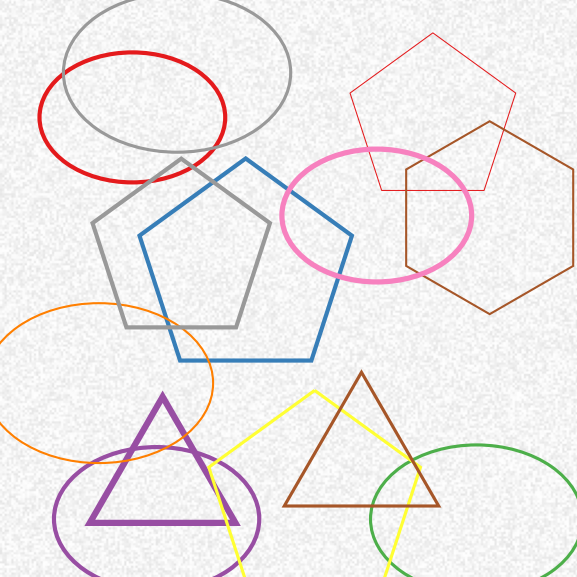[{"shape": "pentagon", "thickness": 0.5, "radius": 0.75, "center": [0.75, 0.791]}, {"shape": "oval", "thickness": 2, "radius": 0.8, "center": [0.229, 0.796]}, {"shape": "pentagon", "thickness": 2, "radius": 0.97, "center": [0.425, 0.531]}, {"shape": "oval", "thickness": 1.5, "radius": 0.92, "center": [0.825, 0.1]}, {"shape": "triangle", "thickness": 3, "radius": 0.73, "center": [0.282, 0.167]}, {"shape": "oval", "thickness": 2, "radius": 0.89, "center": [0.271, 0.101]}, {"shape": "oval", "thickness": 1, "radius": 0.99, "center": [0.171, 0.336]}, {"shape": "pentagon", "thickness": 1.5, "radius": 0.96, "center": [0.545, 0.131]}, {"shape": "hexagon", "thickness": 1, "radius": 0.83, "center": [0.848, 0.622]}, {"shape": "triangle", "thickness": 1.5, "radius": 0.77, "center": [0.626, 0.2]}, {"shape": "oval", "thickness": 2.5, "radius": 0.82, "center": [0.652, 0.626]}, {"shape": "oval", "thickness": 1.5, "radius": 0.98, "center": [0.307, 0.873]}, {"shape": "pentagon", "thickness": 2, "radius": 0.81, "center": [0.314, 0.563]}]